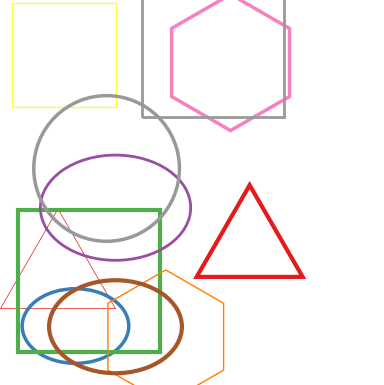[{"shape": "triangle", "thickness": 0.5, "radius": 0.86, "center": [0.151, 0.285]}, {"shape": "triangle", "thickness": 3, "radius": 0.79, "center": [0.648, 0.36]}, {"shape": "oval", "thickness": 2.5, "radius": 0.69, "center": [0.196, 0.153]}, {"shape": "square", "thickness": 3, "radius": 0.92, "center": [0.232, 0.27]}, {"shape": "oval", "thickness": 2, "radius": 0.98, "center": [0.3, 0.461]}, {"shape": "hexagon", "thickness": 1, "radius": 0.87, "center": [0.431, 0.125]}, {"shape": "square", "thickness": 1, "radius": 0.67, "center": [0.165, 0.856]}, {"shape": "oval", "thickness": 3, "radius": 0.86, "center": [0.3, 0.151]}, {"shape": "hexagon", "thickness": 2.5, "radius": 0.88, "center": [0.599, 0.838]}, {"shape": "square", "thickness": 2, "radius": 0.92, "center": [0.553, 0.879]}, {"shape": "circle", "thickness": 2.5, "radius": 0.95, "center": [0.277, 0.562]}]